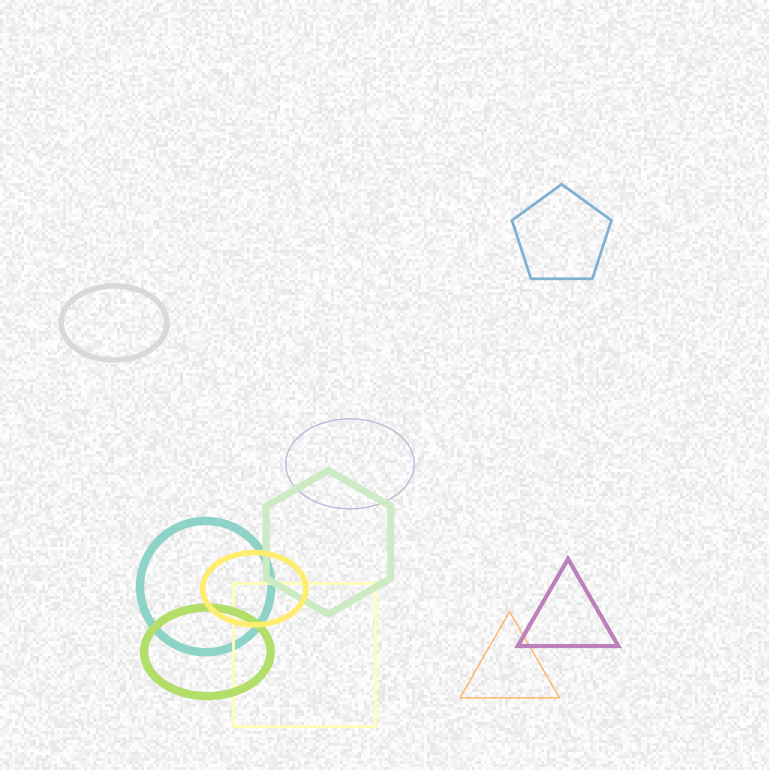[{"shape": "circle", "thickness": 3, "radius": 0.43, "center": [0.267, 0.238]}, {"shape": "square", "thickness": 1, "radius": 0.46, "center": [0.395, 0.15]}, {"shape": "oval", "thickness": 0.5, "radius": 0.42, "center": [0.455, 0.398]}, {"shape": "pentagon", "thickness": 1, "radius": 0.34, "center": [0.729, 0.693]}, {"shape": "triangle", "thickness": 0.5, "radius": 0.37, "center": [0.662, 0.131]}, {"shape": "oval", "thickness": 3, "radius": 0.41, "center": [0.269, 0.153]}, {"shape": "oval", "thickness": 2, "radius": 0.34, "center": [0.148, 0.581]}, {"shape": "triangle", "thickness": 1.5, "radius": 0.38, "center": [0.738, 0.199]}, {"shape": "hexagon", "thickness": 2.5, "radius": 0.47, "center": [0.427, 0.296]}, {"shape": "oval", "thickness": 2, "radius": 0.33, "center": [0.33, 0.235]}]